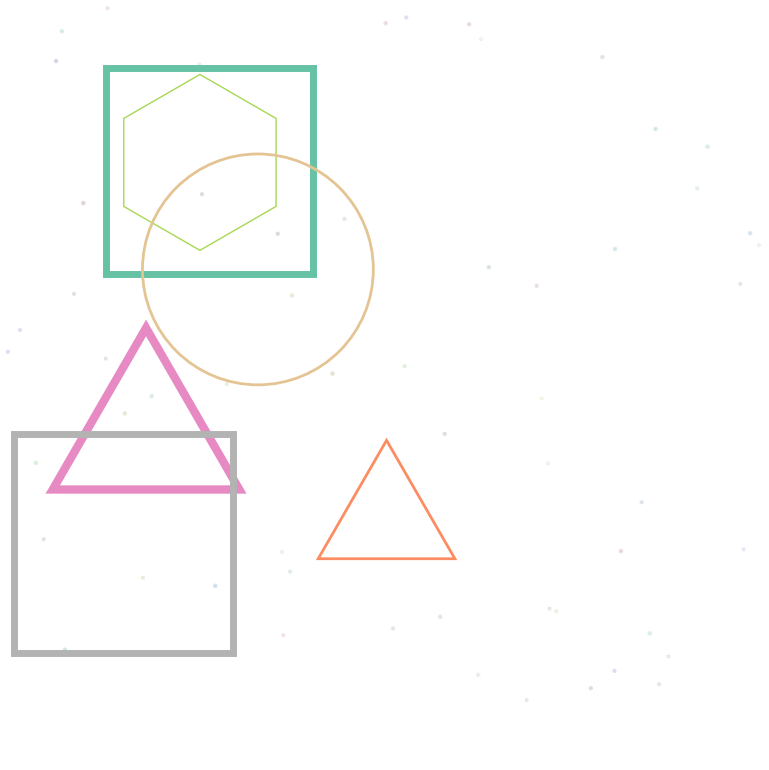[{"shape": "square", "thickness": 2.5, "radius": 0.67, "center": [0.272, 0.778]}, {"shape": "triangle", "thickness": 1, "radius": 0.51, "center": [0.502, 0.326]}, {"shape": "triangle", "thickness": 3, "radius": 0.7, "center": [0.19, 0.434]}, {"shape": "hexagon", "thickness": 0.5, "radius": 0.57, "center": [0.26, 0.789]}, {"shape": "circle", "thickness": 1, "radius": 0.75, "center": [0.335, 0.65]}, {"shape": "square", "thickness": 2.5, "radius": 0.71, "center": [0.16, 0.294]}]